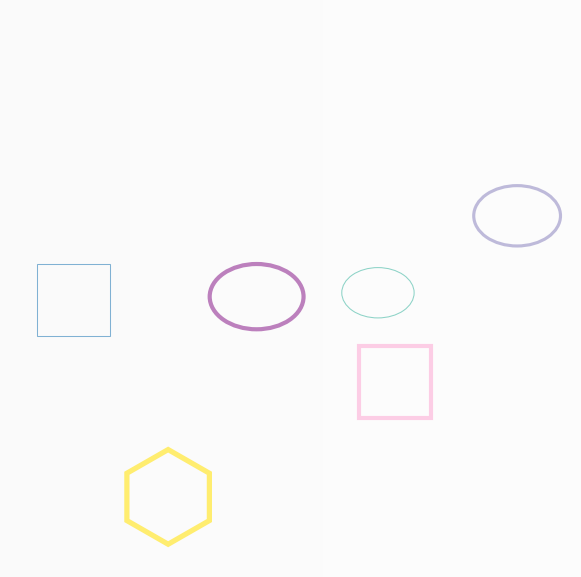[{"shape": "oval", "thickness": 0.5, "radius": 0.31, "center": [0.65, 0.492]}, {"shape": "oval", "thickness": 1.5, "radius": 0.37, "center": [0.89, 0.625]}, {"shape": "square", "thickness": 0.5, "radius": 0.31, "center": [0.127, 0.48]}, {"shape": "square", "thickness": 2, "radius": 0.31, "center": [0.68, 0.338]}, {"shape": "oval", "thickness": 2, "radius": 0.4, "center": [0.441, 0.485]}, {"shape": "hexagon", "thickness": 2.5, "radius": 0.41, "center": [0.289, 0.139]}]